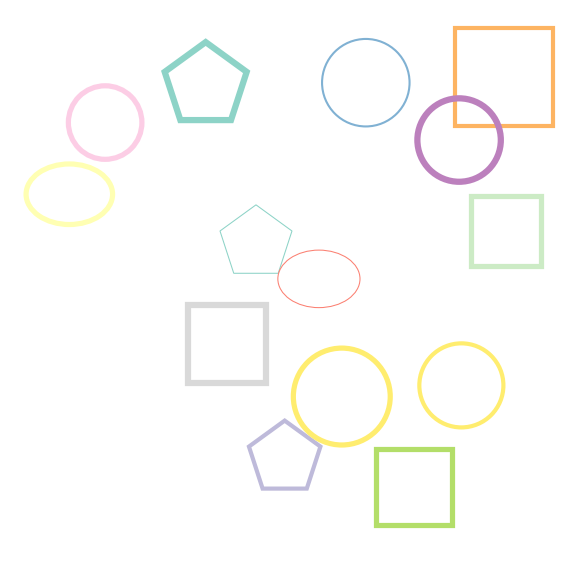[{"shape": "pentagon", "thickness": 0.5, "radius": 0.33, "center": [0.443, 0.579]}, {"shape": "pentagon", "thickness": 3, "radius": 0.37, "center": [0.356, 0.852]}, {"shape": "oval", "thickness": 2.5, "radius": 0.37, "center": [0.12, 0.663]}, {"shape": "pentagon", "thickness": 2, "radius": 0.33, "center": [0.493, 0.206]}, {"shape": "oval", "thickness": 0.5, "radius": 0.36, "center": [0.552, 0.516]}, {"shape": "circle", "thickness": 1, "radius": 0.38, "center": [0.633, 0.856]}, {"shape": "square", "thickness": 2, "radius": 0.42, "center": [0.873, 0.866]}, {"shape": "square", "thickness": 2.5, "radius": 0.33, "center": [0.716, 0.156]}, {"shape": "circle", "thickness": 2.5, "radius": 0.32, "center": [0.182, 0.787]}, {"shape": "square", "thickness": 3, "radius": 0.34, "center": [0.392, 0.404]}, {"shape": "circle", "thickness": 3, "radius": 0.36, "center": [0.795, 0.757]}, {"shape": "square", "thickness": 2.5, "radius": 0.3, "center": [0.876, 0.6]}, {"shape": "circle", "thickness": 2, "radius": 0.36, "center": [0.799, 0.332]}, {"shape": "circle", "thickness": 2.5, "radius": 0.42, "center": [0.592, 0.312]}]